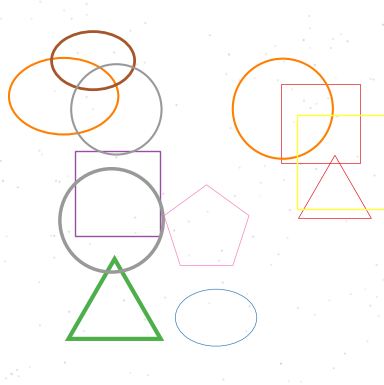[{"shape": "triangle", "thickness": 0.5, "radius": 0.55, "center": [0.87, 0.487]}, {"shape": "square", "thickness": 0.5, "radius": 0.51, "center": [0.832, 0.679]}, {"shape": "oval", "thickness": 0.5, "radius": 0.53, "center": [0.561, 0.175]}, {"shape": "triangle", "thickness": 3, "radius": 0.69, "center": [0.298, 0.189]}, {"shape": "square", "thickness": 1, "radius": 0.55, "center": [0.305, 0.498]}, {"shape": "circle", "thickness": 1.5, "radius": 0.65, "center": [0.735, 0.718]}, {"shape": "oval", "thickness": 1.5, "radius": 0.71, "center": [0.165, 0.75]}, {"shape": "square", "thickness": 1, "radius": 0.61, "center": [0.893, 0.579]}, {"shape": "oval", "thickness": 2, "radius": 0.54, "center": [0.242, 0.843]}, {"shape": "pentagon", "thickness": 0.5, "radius": 0.58, "center": [0.537, 0.404]}, {"shape": "circle", "thickness": 2.5, "radius": 0.67, "center": [0.29, 0.428]}, {"shape": "circle", "thickness": 1.5, "radius": 0.59, "center": [0.302, 0.716]}]